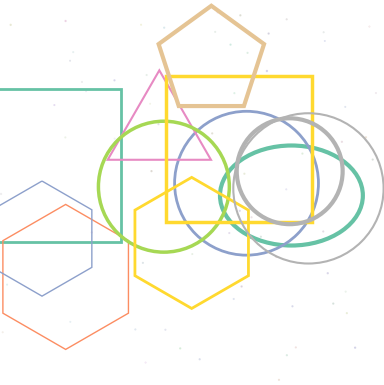[{"shape": "square", "thickness": 2, "radius": 0.99, "center": [0.116, 0.57]}, {"shape": "oval", "thickness": 3, "radius": 0.93, "center": [0.757, 0.492]}, {"shape": "hexagon", "thickness": 1, "radius": 0.94, "center": [0.171, 0.281]}, {"shape": "hexagon", "thickness": 1, "radius": 0.75, "center": [0.109, 0.38]}, {"shape": "circle", "thickness": 2, "radius": 0.93, "center": [0.64, 0.524]}, {"shape": "triangle", "thickness": 1.5, "radius": 0.77, "center": [0.414, 0.662]}, {"shape": "circle", "thickness": 2.5, "radius": 0.85, "center": [0.426, 0.515]}, {"shape": "hexagon", "thickness": 2, "radius": 0.85, "center": [0.498, 0.369]}, {"shape": "square", "thickness": 2.5, "radius": 0.95, "center": [0.621, 0.613]}, {"shape": "pentagon", "thickness": 3, "radius": 0.72, "center": [0.549, 0.841]}, {"shape": "circle", "thickness": 1.5, "radius": 0.98, "center": [0.801, 0.511]}, {"shape": "circle", "thickness": 3, "radius": 0.69, "center": [0.752, 0.555]}]